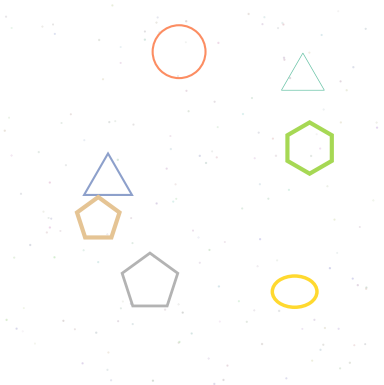[{"shape": "triangle", "thickness": 0.5, "radius": 0.32, "center": [0.787, 0.798]}, {"shape": "circle", "thickness": 1.5, "radius": 0.34, "center": [0.465, 0.866]}, {"shape": "triangle", "thickness": 1.5, "radius": 0.36, "center": [0.281, 0.53]}, {"shape": "hexagon", "thickness": 3, "radius": 0.33, "center": [0.804, 0.615]}, {"shape": "oval", "thickness": 2.5, "radius": 0.29, "center": [0.765, 0.242]}, {"shape": "pentagon", "thickness": 3, "radius": 0.29, "center": [0.255, 0.43]}, {"shape": "pentagon", "thickness": 2, "radius": 0.38, "center": [0.389, 0.267]}]